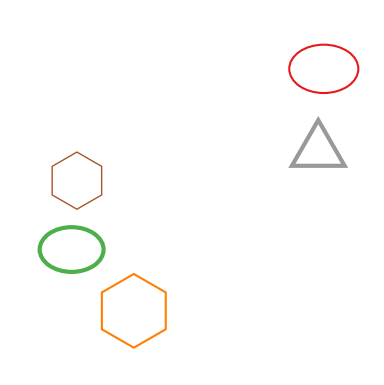[{"shape": "oval", "thickness": 1.5, "radius": 0.45, "center": [0.841, 0.821]}, {"shape": "oval", "thickness": 3, "radius": 0.41, "center": [0.186, 0.352]}, {"shape": "hexagon", "thickness": 1.5, "radius": 0.48, "center": [0.348, 0.193]}, {"shape": "hexagon", "thickness": 1, "radius": 0.37, "center": [0.2, 0.531]}, {"shape": "triangle", "thickness": 3, "radius": 0.4, "center": [0.827, 0.609]}]